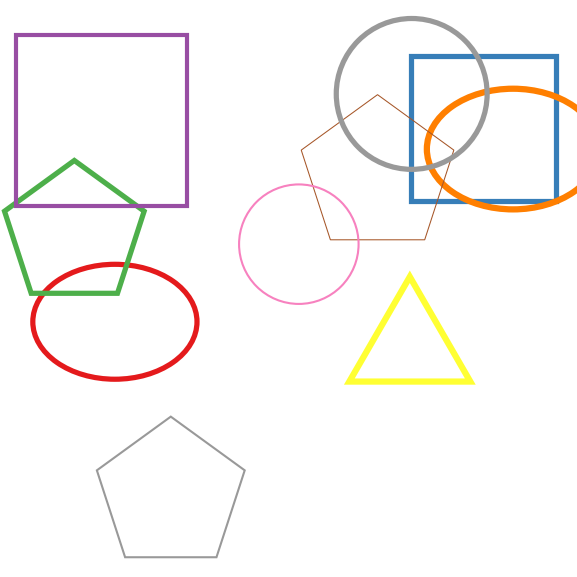[{"shape": "oval", "thickness": 2.5, "radius": 0.71, "center": [0.199, 0.442]}, {"shape": "square", "thickness": 2.5, "radius": 0.63, "center": [0.837, 0.777]}, {"shape": "pentagon", "thickness": 2.5, "radius": 0.64, "center": [0.129, 0.594]}, {"shape": "square", "thickness": 2, "radius": 0.74, "center": [0.176, 0.79]}, {"shape": "oval", "thickness": 3, "radius": 0.75, "center": [0.888, 0.741]}, {"shape": "triangle", "thickness": 3, "radius": 0.6, "center": [0.71, 0.399]}, {"shape": "pentagon", "thickness": 0.5, "radius": 0.69, "center": [0.654, 0.696]}, {"shape": "circle", "thickness": 1, "radius": 0.52, "center": [0.517, 0.576]}, {"shape": "circle", "thickness": 2.5, "radius": 0.65, "center": [0.713, 0.836]}, {"shape": "pentagon", "thickness": 1, "radius": 0.67, "center": [0.296, 0.143]}]